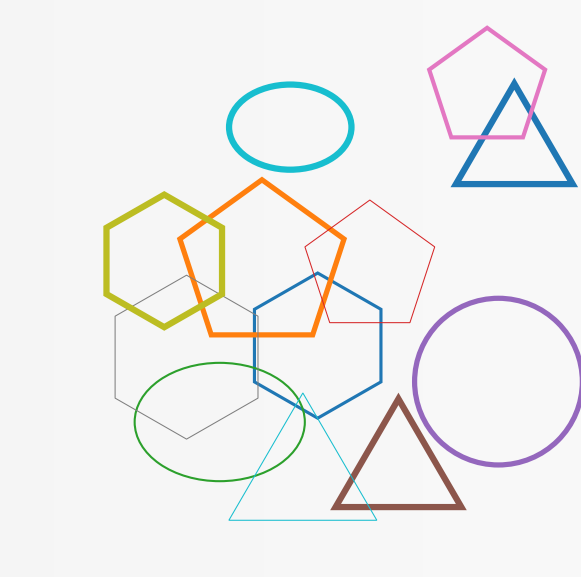[{"shape": "hexagon", "thickness": 1.5, "radius": 0.63, "center": [0.547, 0.401]}, {"shape": "triangle", "thickness": 3, "radius": 0.58, "center": [0.885, 0.738]}, {"shape": "pentagon", "thickness": 2.5, "radius": 0.74, "center": [0.451, 0.539]}, {"shape": "oval", "thickness": 1, "radius": 0.73, "center": [0.378, 0.268]}, {"shape": "pentagon", "thickness": 0.5, "radius": 0.59, "center": [0.636, 0.535]}, {"shape": "circle", "thickness": 2.5, "radius": 0.72, "center": [0.858, 0.338]}, {"shape": "triangle", "thickness": 3, "radius": 0.62, "center": [0.686, 0.184]}, {"shape": "pentagon", "thickness": 2, "radius": 0.52, "center": [0.838, 0.846]}, {"shape": "hexagon", "thickness": 0.5, "radius": 0.71, "center": [0.321, 0.381]}, {"shape": "hexagon", "thickness": 3, "radius": 0.57, "center": [0.283, 0.547]}, {"shape": "oval", "thickness": 3, "radius": 0.53, "center": [0.499, 0.779]}, {"shape": "triangle", "thickness": 0.5, "radius": 0.73, "center": [0.521, 0.172]}]